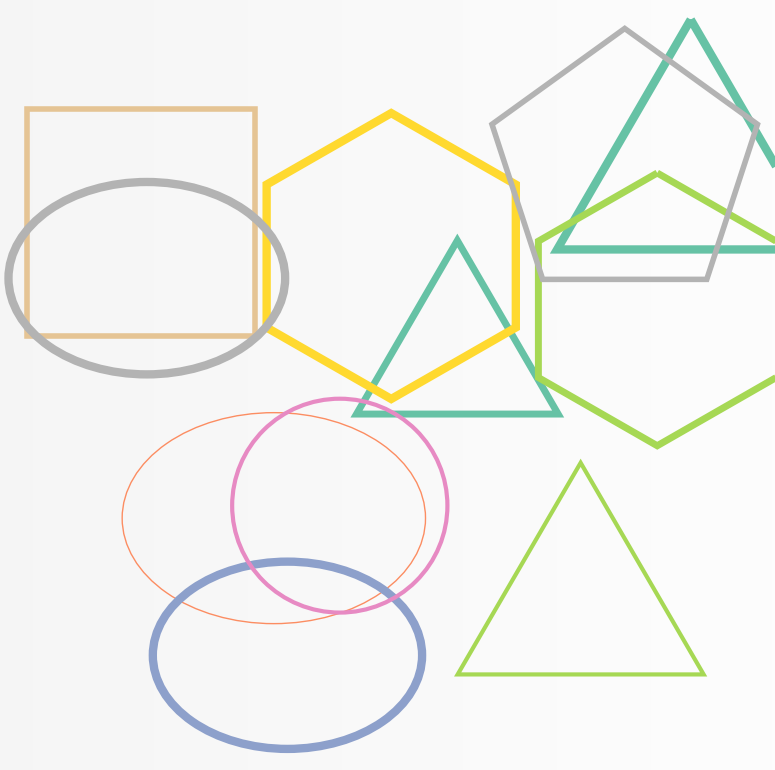[{"shape": "triangle", "thickness": 2.5, "radius": 0.75, "center": [0.59, 0.537]}, {"shape": "triangle", "thickness": 3, "radius": 1.0, "center": [0.891, 0.776]}, {"shape": "oval", "thickness": 0.5, "radius": 0.98, "center": [0.353, 0.327]}, {"shape": "oval", "thickness": 3, "radius": 0.87, "center": [0.371, 0.149]}, {"shape": "circle", "thickness": 1.5, "radius": 0.69, "center": [0.438, 0.343]}, {"shape": "hexagon", "thickness": 2.5, "radius": 0.89, "center": [0.848, 0.598]}, {"shape": "triangle", "thickness": 1.5, "radius": 0.92, "center": [0.749, 0.216]}, {"shape": "hexagon", "thickness": 3, "radius": 0.93, "center": [0.505, 0.667]}, {"shape": "square", "thickness": 2, "radius": 0.74, "center": [0.182, 0.712]}, {"shape": "pentagon", "thickness": 2, "radius": 0.9, "center": [0.806, 0.783]}, {"shape": "oval", "thickness": 3, "radius": 0.89, "center": [0.189, 0.639]}]